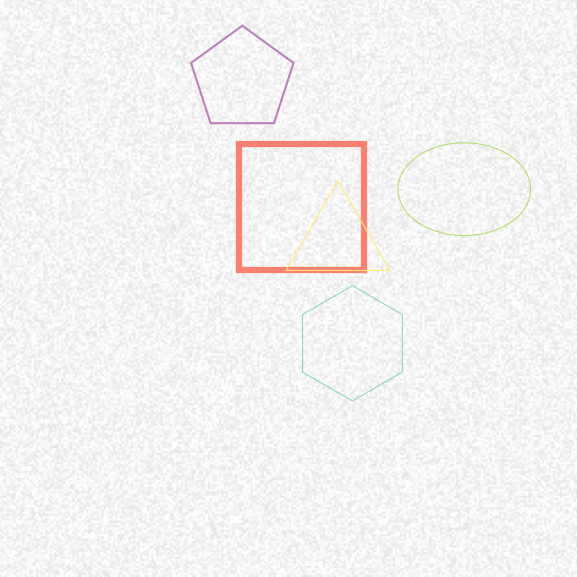[{"shape": "hexagon", "thickness": 0.5, "radius": 0.5, "center": [0.61, 0.405]}, {"shape": "square", "thickness": 3, "radius": 0.54, "center": [0.522, 0.64]}, {"shape": "oval", "thickness": 0.5, "radius": 0.57, "center": [0.804, 0.671]}, {"shape": "pentagon", "thickness": 1, "radius": 0.47, "center": [0.42, 0.861]}, {"shape": "triangle", "thickness": 0.5, "radius": 0.52, "center": [0.585, 0.583]}]